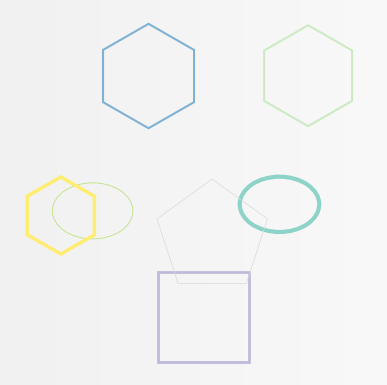[{"shape": "oval", "thickness": 3, "radius": 0.51, "center": [0.721, 0.469]}, {"shape": "square", "thickness": 2, "radius": 0.58, "center": [0.525, 0.177]}, {"shape": "hexagon", "thickness": 1.5, "radius": 0.68, "center": [0.383, 0.803]}, {"shape": "oval", "thickness": 0.5, "radius": 0.52, "center": [0.239, 0.452]}, {"shape": "pentagon", "thickness": 0.5, "radius": 0.75, "center": [0.548, 0.385]}, {"shape": "hexagon", "thickness": 1.5, "radius": 0.66, "center": [0.795, 0.803]}, {"shape": "hexagon", "thickness": 2.5, "radius": 0.5, "center": [0.157, 0.44]}]